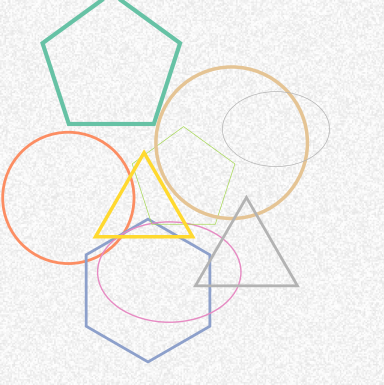[{"shape": "pentagon", "thickness": 3, "radius": 0.94, "center": [0.289, 0.83]}, {"shape": "circle", "thickness": 2, "radius": 0.85, "center": [0.178, 0.486]}, {"shape": "hexagon", "thickness": 2, "radius": 0.93, "center": [0.384, 0.245]}, {"shape": "oval", "thickness": 1, "radius": 0.93, "center": [0.44, 0.293]}, {"shape": "pentagon", "thickness": 0.5, "radius": 0.7, "center": [0.477, 0.531]}, {"shape": "triangle", "thickness": 2.5, "radius": 0.73, "center": [0.374, 0.458]}, {"shape": "circle", "thickness": 2.5, "radius": 0.98, "center": [0.602, 0.629]}, {"shape": "oval", "thickness": 0.5, "radius": 0.7, "center": [0.717, 0.665]}, {"shape": "triangle", "thickness": 2, "radius": 0.77, "center": [0.64, 0.334]}]